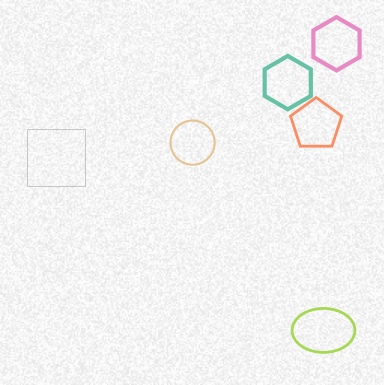[{"shape": "hexagon", "thickness": 3, "radius": 0.35, "center": [0.747, 0.785]}, {"shape": "pentagon", "thickness": 2, "radius": 0.35, "center": [0.821, 0.677]}, {"shape": "hexagon", "thickness": 3, "radius": 0.35, "center": [0.874, 0.886]}, {"shape": "oval", "thickness": 2, "radius": 0.41, "center": [0.84, 0.142]}, {"shape": "circle", "thickness": 1.5, "radius": 0.29, "center": [0.5, 0.63]}, {"shape": "square", "thickness": 0.5, "radius": 0.37, "center": [0.145, 0.591]}]